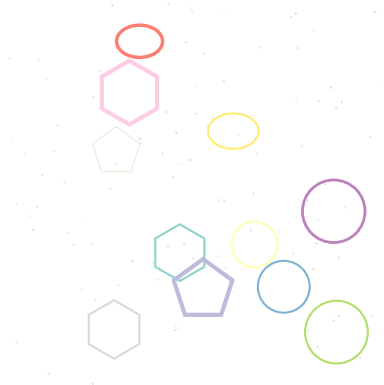[{"shape": "hexagon", "thickness": 1.5, "radius": 0.37, "center": [0.467, 0.344]}, {"shape": "circle", "thickness": 1.5, "radius": 0.3, "center": [0.661, 0.365]}, {"shape": "pentagon", "thickness": 3, "radius": 0.4, "center": [0.527, 0.247]}, {"shape": "oval", "thickness": 2.5, "radius": 0.3, "center": [0.363, 0.893]}, {"shape": "circle", "thickness": 1.5, "radius": 0.34, "center": [0.737, 0.255]}, {"shape": "circle", "thickness": 1.5, "radius": 0.41, "center": [0.874, 0.137]}, {"shape": "hexagon", "thickness": 3, "radius": 0.41, "center": [0.336, 0.759]}, {"shape": "hexagon", "thickness": 1.5, "radius": 0.38, "center": [0.296, 0.144]}, {"shape": "circle", "thickness": 2, "radius": 0.41, "center": [0.867, 0.451]}, {"shape": "pentagon", "thickness": 0.5, "radius": 0.32, "center": [0.302, 0.606]}, {"shape": "oval", "thickness": 1.5, "radius": 0.33, "center": [0.606, 0.659]}]